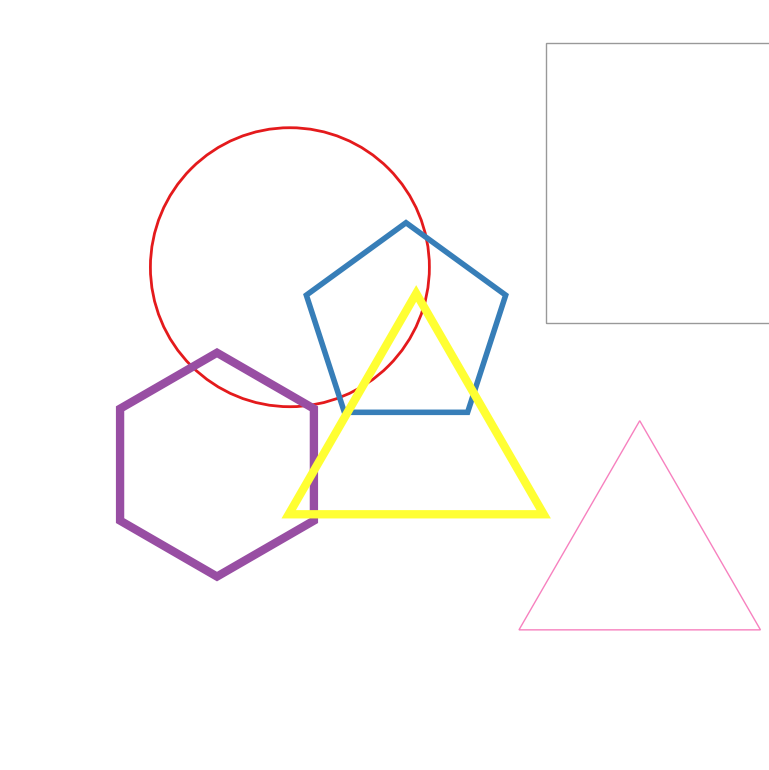[{"shape": "circle", "thickness": 1, "radius": 0.91, "center": [0.376, 0.653]}, {"shape": "pentagon", "thickness": 2, "radius": 0.68, "center": [0.527, 0.575]}, {"shape": "hexagon", "thickness": 3, "radius": 0.73, "center": [0.282, 0.397]}, {"shape": "triangle", "thickness": 3, "radius": 0.96, "center": [0.541, 0.428]}, {"shape": "triangle", "thickness": 0.5, "radius": 0.91, "center": [0.831, 0.273]}, {"shape": "square", "thickness": 0.5, "radius": 0.91, "center": [0.891, 0.763]}]